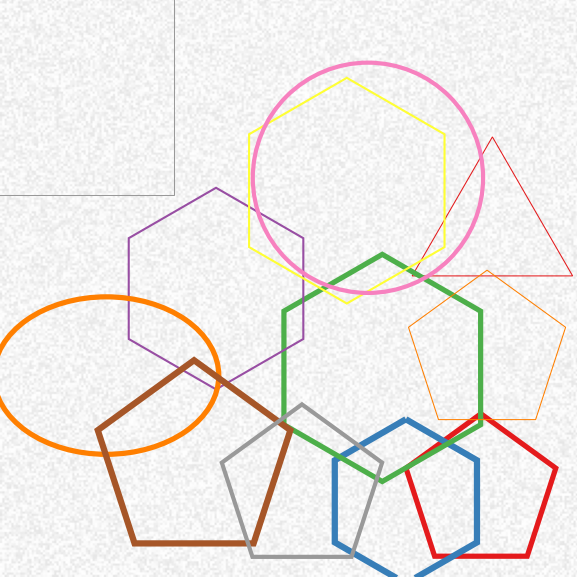[{"shape": "pentagon", "thickness": 2.5, "radius": 0.68, "center": [0.833, 0.146]}, {"shape": "triangle", "thickness": 0.5, "radius": 0.8, "center": [0.853, 0.602]}, {"shape": "hexagon", "thickness": 3, "radius": 0.71, "center": [0.703, 0.131]}, {"shape": "hexagon", "thickness": 2.5, "radius": 0.98, "center": [0.662, 0.362]}, {"shape": "hexagon", "thickness": 1, "radius": 0.87, "center": [0.374, 0.499]}, {"shape": "pentagon", "thickness": 0.5, "radius": 0.72, "center": [0.843, 0.388]}, {"shape": "oval", "thickness": 2.5, "radius": 0.97, "center": [0.184, 0.349]}, {"shape": "hexagon", "thickness": 1, "radius": 0.98, "center": [0.601, 0.669]}, {"shape": "pentagon", "thickness": 3, "radius": 0.88, "center": [0.336, 0.2]}, {"shape": "circle", "thickness": 2, "radius": 1.0, "center": [0.637, 0.691]}, {"shape": "square", "thickness": 0.5, "radius": 0.9, "center": [0.121, 0.841]}, {"shape": "pentagon", "thickness": 2, "radius": 0.73, "center": [0.523, 0.153]}]